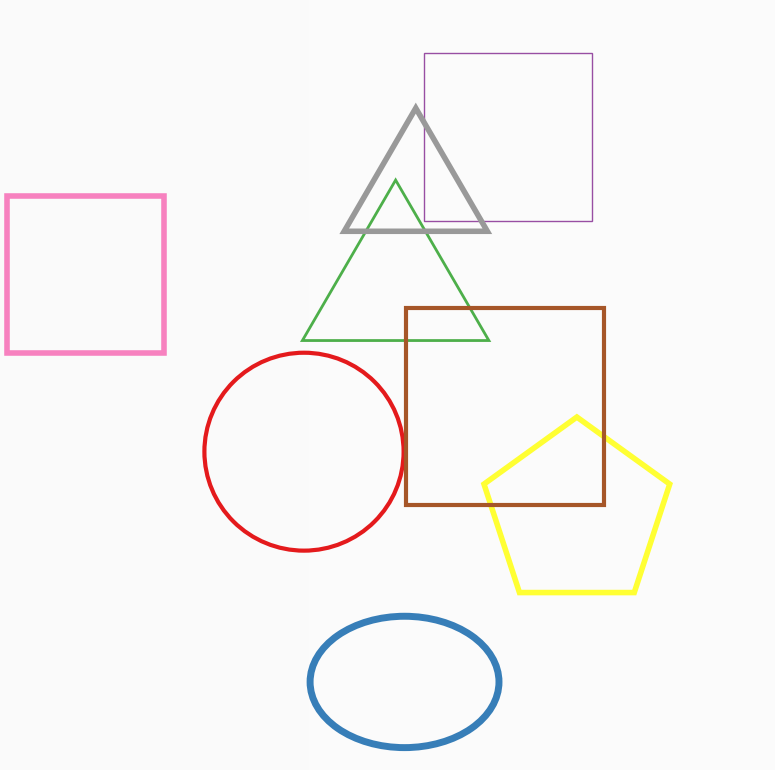[{"shape": "circle", "thickness": 1.5, "radius": 0.64, "center": [0.392, 0.413]}, {"shape": "oval", "thickness": 2.5, "radius": 0.61, "center": [0.522, 0.114]}, {"shape": "triangle", "thickness": 1, "radius": 0.69, "center": [0.51, 0.627]}, {"shape": "square", "thickness": 0.5, "radius": 0.54, "center": [0.656, 0.822]}, {"shape": "pentagon", "thickness": 2, "radius": 0.63, "center": [0.744, 0.332]}, {"shape": "square", "thickness": 1.5, "radius": 0.64, "center": [0.651, 0.472]}, {"shape": "square", "thickness": 2, "radius": 0.51, "center": [0.111, 0.644]}, {"shape": "triangle", "thickness": 2, "radius": 0.53, "center": [0.536, 0.753]}]